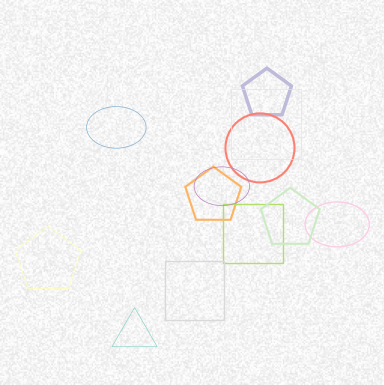[{"shape": "triangle", "thickness": 0.5, "radius": 0.34, "center": [0.35, 0.133]}, {"shape": "pentagon", "thickness": 0.5, "radius": 0.45, "center": [0.125, 0.323]}, {"shape": "pentagon", "thickness": 2.5, "radius": 0.33, "center": [0.693, 0.756]}, {"shape": "circle", "thickness": 1.5, "radius": 0.45, "center": [0.675, 0.616]}, {"shape": "oval", "thickness": 0.5, "radius": 0.39, "center": [0.302, 0.669]}, {"shape": "pentagon", "thickness": 1.5, "radius": 0.38, "center": [0.554, 0.491]}, {"shape": "square", "thickness": 1, "radius": 0.39, "center": [0.657, 0.393]}, {"shape": "oval", "thickness": 1, "radius": 0.42, "center": [0.876, 0.417]}, {"shape": "square", "thickness": 1, "radius": 0.38, "center": [0.505, 0.246]}, {"shape": "oval", "thickness": 0.5, "radius": 0.36, "center": [0.576, 0.516]}, {"shape": "pentagon", "thickness": 1.5, "radius": 0.4, "center": [0.754, 0.432]}, {"shape": "square", "thickness": 0.5, "radius": 0.45, "center": [0.692, 0.678]}]